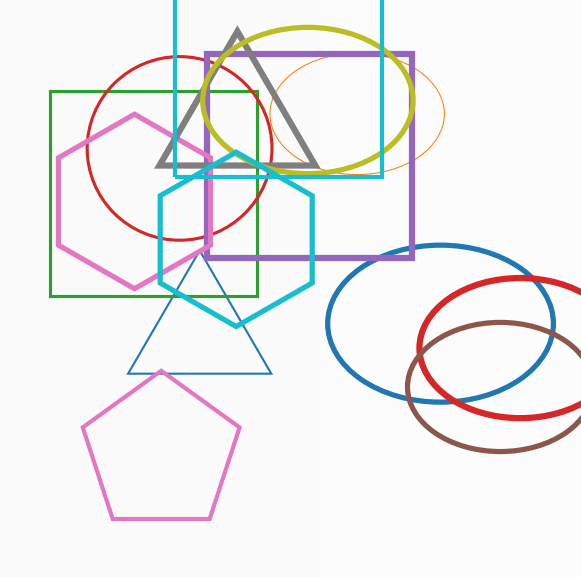[{"shape": "triangle", "thickness": 1, "radius": 0.71, "center": [0.344, 0.423]}, {"shape": "oval", "thickness": 2.5, "radius": 0.97, "center": [0.758, 0.439]}, {"shape": "oval", "thickness": 0.5, "radius": 0.75, "center": [0.614, 0.802]}, {"shape": "square", "thickness": 1.5, "radius": 0.89, "center": [0.264, 0.664]}, {"shape": "circle", "thickness": 1.5, "radius": 0.79, "center": [0.309, 0.742]}, {"shape": "oval", "thickness": 3, "radius": 0.87, "center": [0.895, 0.396]}, {"shape": "square", "thickness": 3, "radius": 0.88, "center": [0.533, 0.729]}, {"shape": "oval", "thickness": 2.5, "radius": 0.8, "center": [0.861, 0.329]}, {"shape": "pentagon", "thickness": 2, "radius": 0.71, "center": [0.277, 0.215]}, {"shape": "hexagon", "thickness": 2.5, "radius": 0.76, "center": [0.231, 0.65]}, {"shape": "triangle", "thickness": 3, "radius": 0.77, "center": [0.408, 0.79]}, {"shape": "oval", "thickness": 2.5, "radius": 0.9, "center": [0.53, 0.825]}, {"shape": "hexagon", "thickness": 2.5, "radius": 0.75, "center": [0.406, 0.585]}, {"shape": "square", "thickness": 2, "radius": 0.89, "center": [0.479, 0.871]}]